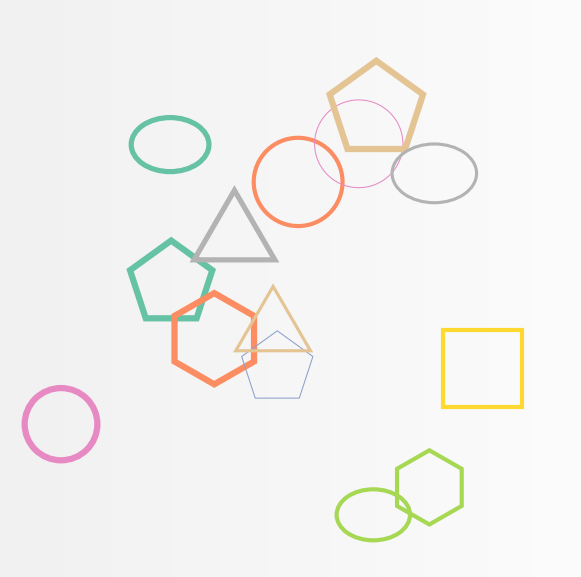[{"shape": "pentagon", "thickness": 3, "radius": 0.37, "center": [0.295, 0.508]}, {"shape": "oval", "thickness": 2.5, "radius": 0.33, "center": [0.293, 0.749]}, {"shape": "circle", "thickness": 2, "radius": 0.38, "center": [0.513, 0.684]}, {"shape": "hexagon", "thickness": 3, "radius": 0.39, "center": [0.369, 0.413]}, {"shape": "pentagon", "thickness": 0.5, "radius": 0.32, "center": [0.477, 0.362]}, {"shape": "circle", "thickness": 3, "radius": 0.31, "center": [0.105, 0.265]}, {"shape": "circle", "thickness": 0.5, "radius": 0.38, "center": [0.617, 0.75]}, {"shape": "hexagon", "thickness": 2, "radius": 0.32, "center": [0.739, 0.155]}, {"shape": "oval", "thickness": 2, "radius": 0.32, "center": [0.642, 0.108]}, {"shape": "square", "thickness": 2, "radius": 0.34, "center": [0.83, 0.361]}, {"shape": "pentagon", "thickness": 3, "radius": 0.42, "center": [0.647, 0.809]}, {"shape": "triangle", "thickness": 1.5, "radius": 0.37, "center": [0.47, 0.429]}, {"shape": "oval", "thickness": 1.5, "radius": 0.36, "center": [0.747, 0.699]}, {"shape": "triangle", "thickness": 2.5, "radius": 0.4, "center": [0.403, 0.589]}]